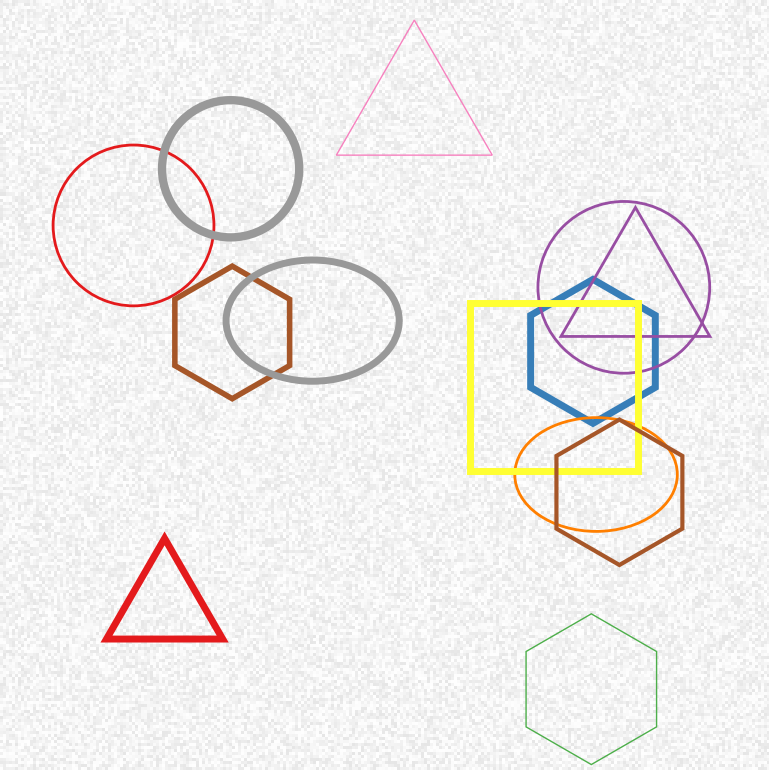[{"shape": "circle", "thickness": 1, "radius": 0.52, "center": [0.173, 0.707]}, {"shape": "triangle", "thickness": 2.5, "radius": 0.44, "center": [0.214, 0.214]}, {"shape": "hexagon", "thickness": 2.5, "radius": 0.47, "center": [0.77, 0.544]}, {"shape": "hexagon", "thickness": 0.5, "radius": 0.49, "center": [0.768, 0.105]}, {"shape": "triangle", "thickness": 1, "radius": 0.56, "center": [0.825, 0.619]}, {"shape": "circle", "thickness": 1, "radius": 0.56, "center": [0.81, 0.627]}, {"shape": "oval", "thickness": 1, "radius": 0.53, "center": [0.774, 0.384]}, {"shape": "square", "thickness": 2.5, "radius": 0.54, "center": [0.719, 0.497]}, {"shape": "hexagon", "thickness": 2, "radius": 0.43, "center": [0.302, 0.568]}, {"shape": "hexagon", "thickness": 1.5, "radius": 0.47, "center": [0.804, 0.361]}, {"shape": "triangle", "thickness": 0.5, "radius": 0.58, "center": [0.538, 0.857]}, {"shape": "circle", "thickness": 3, "radius": 0.45, "center": [0.299, 0.781]}, {"shape": "oval", "thickness": 2.5, "radius": 0.56, "center": [0.406, 0.584]}]